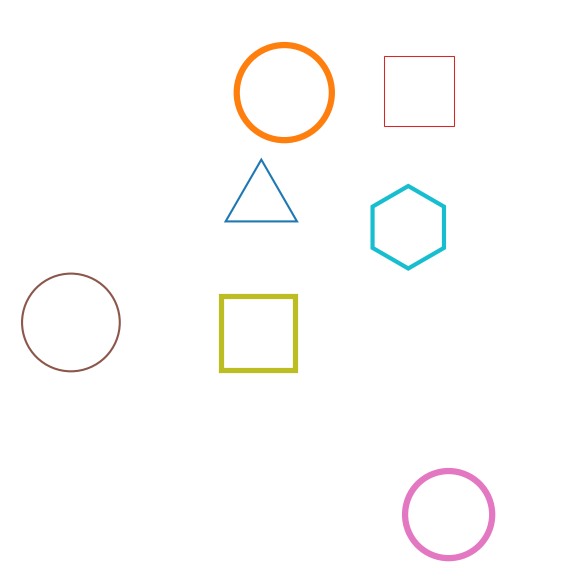[{"shape": "triangle", "thickness": 1, "radius": 0.36, "center": [0.453, 0.651]}, {"shape": "circle", "thickness": 3, "radius": 0.41, "center": [0.492, 0.839]}, {"shape": "square", "thickness": 0.5, "radius": 0.3, "center": [0.726, 0.842]}, {"shape": "circle", "thickness": 1, "radius": 0.42, "center": [0.123, 0.441]}, {"shape": "circle", "thickness": 3, "radius": 0.38, "center": [0.777, 0.108]}, {"shape": "square", "thickness": 2.5, "radius": 0.32, "center": [0.446, 0.422]}, {"shape": "hexagon", "thickness": 2, "radius": 0.36, "center": [0.707, 0.606]}]